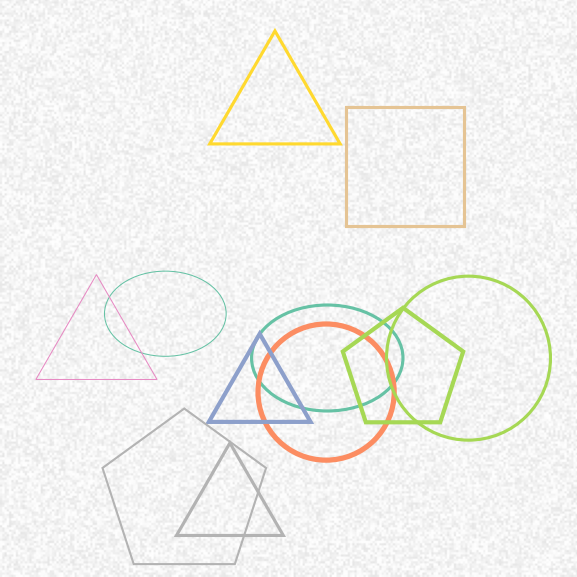[{"shape": "oval", "thickness": 1.5, "radius": 0.66, "center": [0.567, 0.379]}, {"shape": "oval", "thickness": 0.5, "radius": 0.53, "center": [0.286, 0.456]}, {"shape": "circle", "thickness": 2.5, "radius": 0.59, "center": [0.565, 0.32]}, {"shape": "triangle", "thickness": 2, "radius": 0.51, "center": [0.45, 0.319]}, {"shape": "triangle", "thickness": 0.5, "radius": 0.61, "center": [0.167, 0.403]}, {"shape": "circle", "thickness": 1.5, "radius": 0.71, "center": [0.811, 0.379]}, {"shape": "pentagon", "thickness": 2, "radius": 0.55, "center": [0.698, 0.357]}, {"shape": "triangle", "thickness": 1.5, "radius": 0.65, "center": [0.476, 0.815]}, {"shape": "square", "thickness": 1.5, "radius": 0.51, "center": [0.702, 0.711]}, {"shape": "triangle", "thickness": 1.5, "radius": 0.53, "center": [0.398, 0.125]}, {"shape": "pentagon", "thickness": 1, "radius": 0.74, "center": [0.319, 0.143]}]